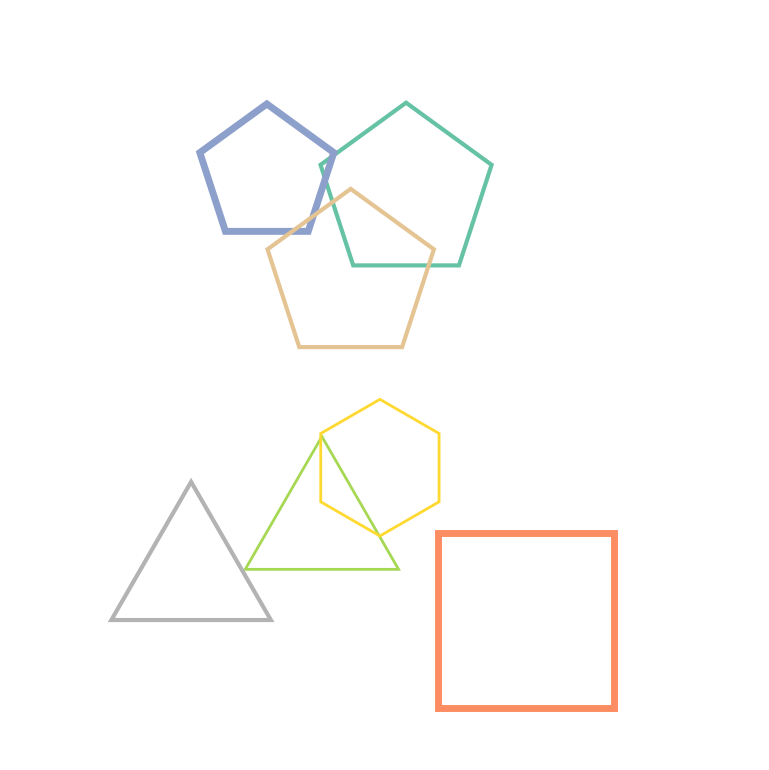[{"shape": "pentagon", "thickness": 1.5, "radius": 0.58, "center": [0.527, 0.75]}, {"shape": "square", "thickness": 2.5, "radius": 0.57, "center": [0.683, 0.194]}, {"shape": "pentagon", "thickness": 2.5, "radius": 0.46, "center": [0.347, 0.774]}, {"shape": "triangle", "thickness": 1, "radius": 0.57, "center": [0.418, 0.318]}, {"shape": "hexagon", "thickness": 1, "radius": 0.44, "center": [0.493, 0.393]}, {"shape": "pentagon", "thickness": 1.5, "radius": 0.57, "center": [0.455, 0.641]}, {"shape": "triangle", "thickness": 1.5, "radius": 0.6, "center": [0.248, 0.255]}]